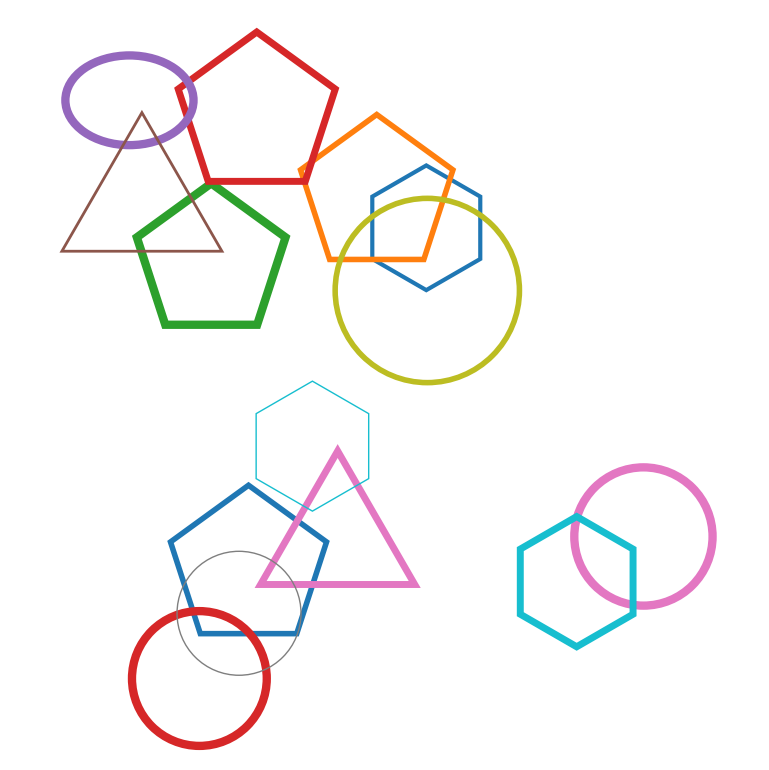[{"shape": "pentagon", "thickness": 2, "radius": 0.53, "center": [0.323, 0.263]}, {"shape": "hexagon", "thickness": 1.5, "radius": 0.4, "center": [0.554, 0.704]}, {"shape": "pentagon", "thickness": 2, "radius": 0.52, "center": [0.489, 0.747]}, {"shape": "pentagon", "thickness": 3, "radius": 0.51, "center": [0.274, 0.66]}, {"shape": "pentagon", "thickness": 2.5, "radius": 0.54, "center": [0.333, 0.851]}, {"shape": "circle", "thickness": 3, "radius": 0.44, "center": [0.259, 0.119]}, {"shape": "oval", "thickness": 3, "radius": 0.42, "center": [0.168, 0.87]}, {"shape": "triangle", "thickness": 1, "radius": 0.6, "center": [0.184, 0.734]}, {"shape": "triangle", "thickness": 2.5, "radius": 0.58, "center": [0.439, 0.299]}, {"shape": "circle", "thickness": 3, "radius": 0.45, "center": [0.836, 0.303]}, {"shape": "circle", "thickness": 0.5, "radius": 0.4, "center": [0.31, 0.204]}, {"shape": "circle", "thickness": 2, "radius": 0.6, "center": [0.555, 0.623]}, {"shape": "hexagon", "thickness": 2.5, "radius": 0.42, "center": [0.749, 0.245]}, {"shape": "hexagon", "thickness": 0.5, "radius": 0.42, "center": [0.406, 0.421]}]